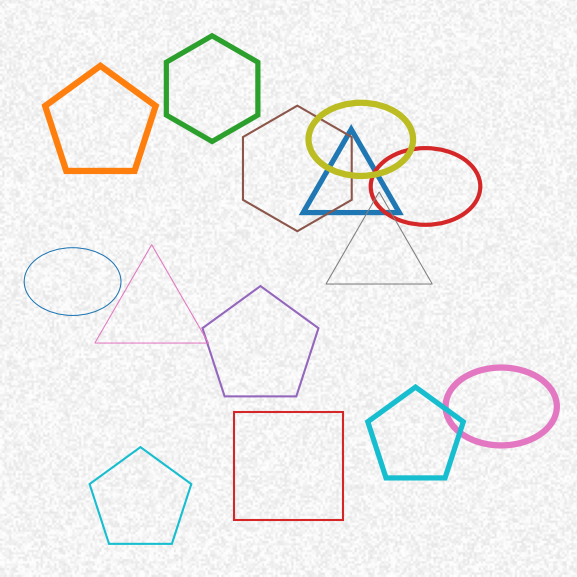[{"shape": "oval", "thickness": 0.5, "radius": 0.42, "center": [0.126, 0.512]}, {"shape": "triangle", "thickness": 2.5, "radius": 0.48, "center": [0.608, 0.679]}, {"shape": "pentagon", "thickness": 3, "radius": 0.5, "center": [0.174, 0.785]}, {"shape": "hexagon", "thickness": 2.5, "radius": 0.46, "center": [0.367, 0.846]}, {"shape": "square", "thickness": 1, "radius": 0.47, "center": [0.5, 0.192]}, {"shape": "oval", "thickness": 2, "radius": 0.47, "center": [0.737, 0.676]}, {"shape": "pentagon", "thickness": 1, "radius": 0.53, "center": [0.451, 0.398]}, {"shape": "hexagon", "thickness": 1, "radius": 0.54, "center": [0.515, 0.707]}, {"shape": "triangle", "thickness": 0.5, "radius": 0.57, "center": [0.263, 0.462]}, {"shape": "oval", "thickness": 3, "radius": 0.48, "center": [0.868, 0.295]}, {"shape": "triangle", "thickness": 0.5, "radius": 0.53, "center": [0.656, 0.56]}, {"shape": "oval", "thickness": 3, "radius": 0.45, "center": [0.625, 0.758]}, {"shape": "pentagon", "thickness": 2.5, "radius": 0.43, "center": [0.72, 0.242]}, {"shape": "pentagon", "thickness": 1, "radius": 0.46, "center": [0.243, 0.132]}]